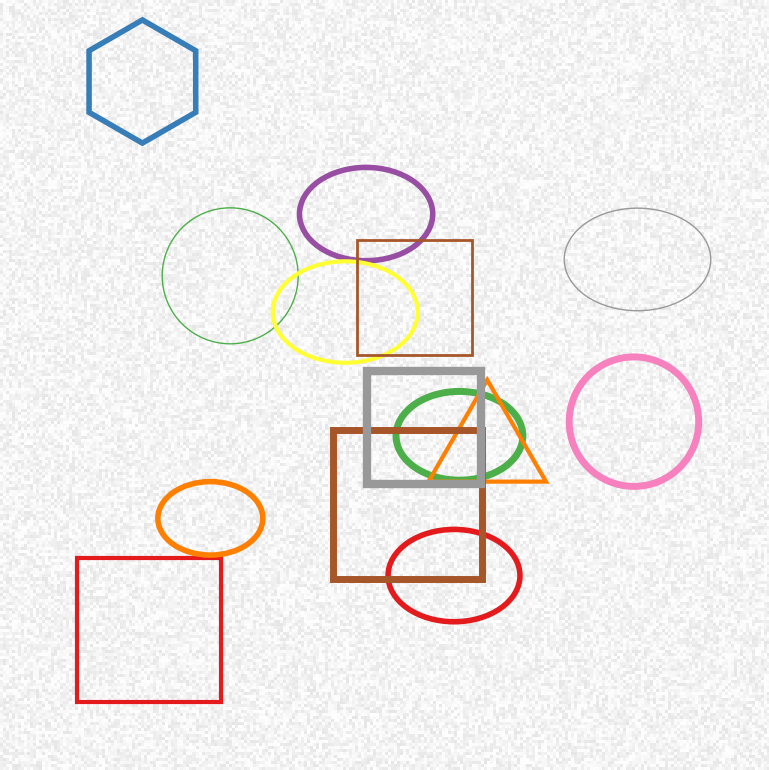[{"shape": "oval", "thickness": 2, "radius": 0.43, "center": [0.59, 0.252]}, {"shape": "square", "thickness": 1.5, "radius": 0.47, "center": [0.194, 0.182]}, {"shape": "hexagon", "thickness": 2, "radius": 0.4, "center": [0.185, 0.894]}, {"shape": "oval", "thickness": 2.5, "radius": 0.41, "center": [0.597, 0.434]}, {"shape": "circle", "thickness": 0.5, "radius": 0.44, "center": [0.299, 0.642]}, {"shape": "oval", "thickness": 2, "radius": 0.43, "center": [0.475, 0.722]}, {"shape": "triangle", "thickness": 1.5, "radius": 0.44, "center": [0.633, 0.419]}, {"shape": "oval", "thickness": 2, "radius": 0.34, "center": [0.273, 0.327]}, {"shape": "oval", "thickness": 1.5, "radius": 0.47, "center": [0.448, 0.595]}, {"shape": "square", "thickness": 1, "radius": 0.37, "center": [0.538, 0.613]}, {"shape": "square", "thickness": 2.5, "radius": 0.48, "center": [0.529, 0.345]}, {"shape": "circle", "thickness": 2.5, "radius": 0.42, "center": [0.823, 0.452]}, {"shape": "oval", "thickness": 0.5, "radius": 0.48, "center": [0.828, 0.663]}, {"shape": "square", "thickness": 3, "radius": 0.37, "center": [0.551, 0.444]}]